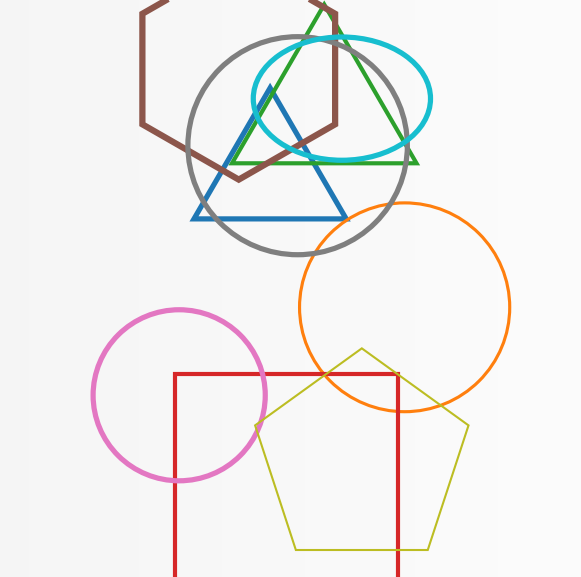[{"shape": "triangle", "thickness": 2.5, "radius": 0.76, "center": [0.465, 0.696]}, {"shape": "circle", "thickness": 1.5, "radius": 0.9, "center": [0.696, 0.467]}, {"shape": "triangle", "thickness": 2, "radius": 0.92, "center": [0.558, 0.808]}, {"shape": "square", "thickness": 2, "radius": 0.96, "center": [0.493, 0.16]}, {"shape": "hexagon", "thickness": 3, "radius": 0.96, "center": [0.411, 0.88]}, {"shape": "circle", "thickness": 2.5, "radius": 0.74, "center": [0.308, 0.315]}, {"shape": "circle", "thickness": 2.5, "radius": 0.94, "center": [0.512, 0.747]}, {"shape": "pentagon", "thickness": 1, "radius": 0.97, "center": [0.622, 0.203]}, {"shape": "oval", "thickness": 2.5, "radius": 0.76, "center": [0.588, 0.828]}]